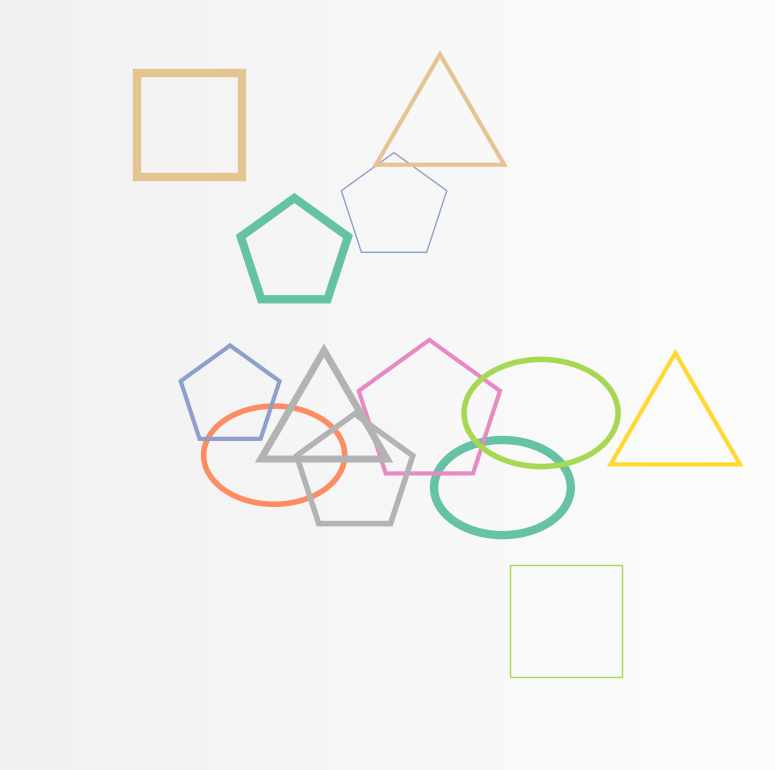[{"shape": "oval", "thickness": 3, "radius": 0.44, "center": [0.648, 0.367]}, {"shape": "pentagon", "thickness": 3, "radius": 0.36, "center": [0.38, 0.67]}, {"shape": "oval", "thickness": 2, "radius": 0.46, "center": [0.354, 0.409]}, {"shape": "pentagon", "thickness": 0.5, "radius": 0.36, "center": [0.508, 0.73]}, {"shape": "pentagon", "thickness": 1.5, "radius": 0.34, "center": [0.297, 0.484]}, {"shape": "pentagon", "thickness": 1.5, "radius": 0.48, "center": [0.554, 0.463]}, {"shape": "oval", "thickness": 2, "radius": 0.5, "center": [0.698, 0.464]}, {"shape": "square", "thickness": 0.5, "radius": 0.36, "center": [0.73, 0.193]}, {"shape": "triangle", "thickness": 1.5, "radius": 0.48, "center": [0.871, 0.445]}, {"shape": "square", "thickness": 3, "radius": 0.34, "center": [0.244, 0.837]}, {"shape": "triangle", "thickness": 1.5, "radius": 0.48, "center": [0.568, 0.834]}, {"shape": "triangle", "thickness": 2.5, "radius": 0.47, "center": [0.418, 0.451]}, {"shape": "pentagon", "thickness": 2, "radius": 0.39, "center": [0.458, 0.384]}]